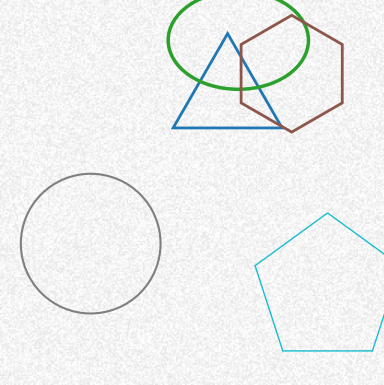[{"shape": "triangle", "thickness": 2, "radius": 0.82, "center": [0.591, 0.749]}, {"shape": "oval", "thickness": 2.5, "radius": 0.91, "center": [0.619, 0.896]}, {"shape": "hexagon", "thickness": 2, "radius": 0.76, "center": [0.758, 0.809]}, {"shape": "circle", "thickness": 1.5, "radius": 0.91, "center": [0.236, 0.367]}, {"shape": "pentagon", "thickness": 1, "radius": 0.99, "center": [0.851, 0.249]}]